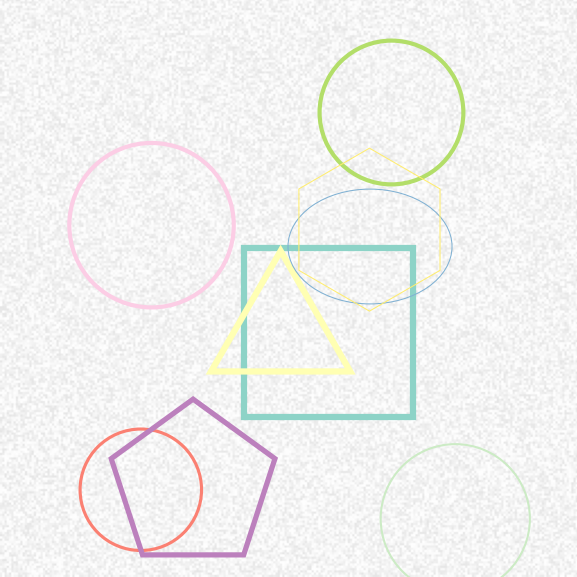[{"shape": "square", "thickness": 3, "radius": 0.73, "center": [0.569, 0.423]}, {"shape": "triangle", "thickness": 3, "radius": 0.7, "center": [0.486, 0.425]}, {"shape": "circle", "thickness": 1.5, "radius": 0.53, "center": [0.244, 0.151]}, {"shape": "oval", "thickness": 0.5, "radius": 0.71, "center": [0.641, 0.572]}, {"shape": "circle", "thickness": 2, "radius": 0.62, "center": [0.678, 0.804]}, {"shape": "circle", "thickness": 2, "radius": 0.71, "center": [0.262, 0.609]}, {"shape": "pentagon", "thickness": 2.5, "radius": 0.75, "center": [0.334, 0.159]}, {"shape": "circle", "thickness": 1, "radius": 0.65, "center": [0.788, 0.101]}, {"shape": "hexagon", "thickness": 0.5, "radius": 0.71, "center": [0.64, 0.601]}]